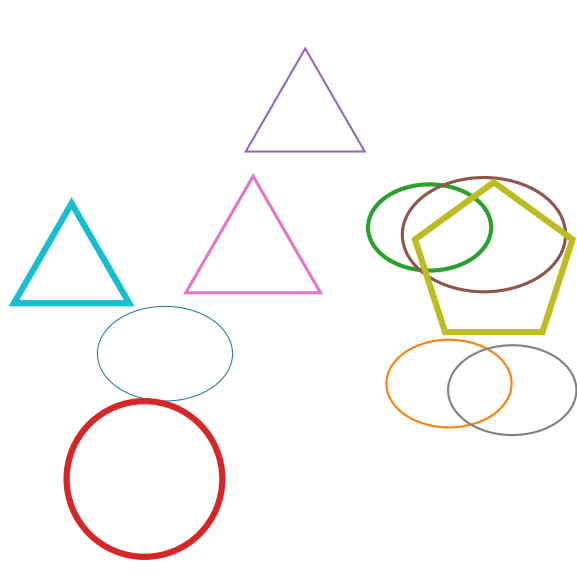[{"shape": "oval", "thickness": 0.5, "radius": 0.59, "center": [0.286, 0.387]}, {"shape": "oval", "thickness": 1, "radius": 0.54, "center": [0.777, 0.335]}, {"shape": "oval", "thickness": 2, "radius": 0.53, "center": [0.744, 0.605]}, {"shape": "circle", "thickness": 3, "radius": 0.67, "center": [0.25, 0.17]}, {"shape": "triangle", "thickness": 1, "radius": 0.59, "center": [0.529, 0.796]}, {"shape": "oval", "thickness": 1.5, "radius": 0.71, "center": [0.838, 0.593]}, {"shape": "triangle", "thickness": 1.5, "radius": 0.67, "center": [0.438, 0.559]}, {"shape": "oval", "thickness": 1, "radius": 0.56, "center": [0.887, 0.324]}, {"shape": "pentagon", "thickness": 3, "radius": 0.72, "center": [0.855, 0.54]}, {"shape": "triangle", "thickness": 3, "radius": 0.58, "center": [0.124, 0.532]}]